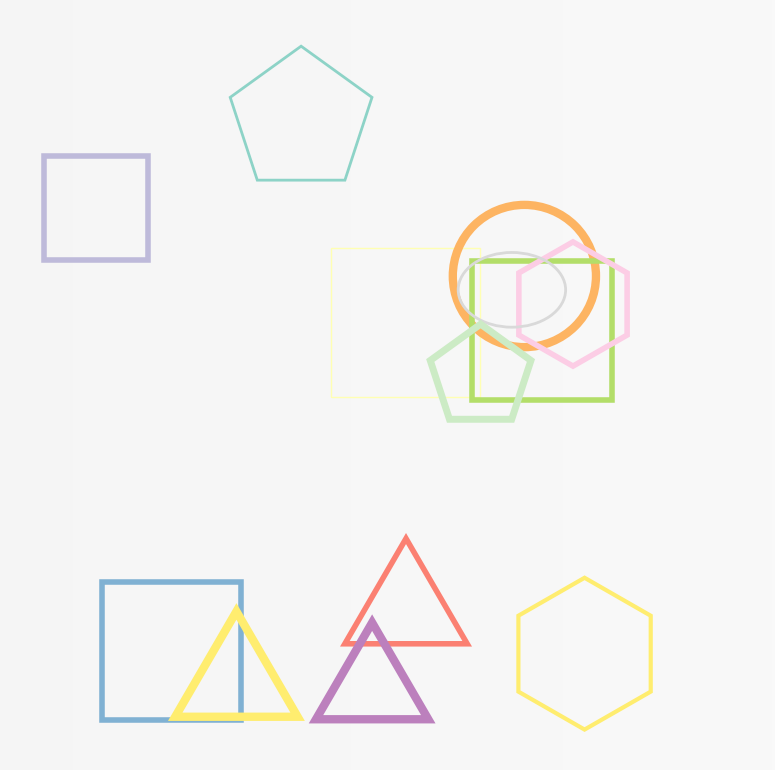[{"shape": "pentagon", "thickness": 1, "radius": 0.48, "center": [0.389, 0.844]}, {"shape": "square", "thickness": 0.5, "radius": 0.48, "center": [0.523, 0.581]}, {"shape": "square", "thickness": 2, "radius": 0.34, "center": [0.123, 0.73]}, {"shape": "triangle", "thickness": 2, "radius": 0.46, "center": [0.524, 0.209]}, {"shape": "square", "thickness": 2, "radius": 0.45, "center": [0.222, 0.154]}, {"shape": "circle", "thickness": 3, "radius": 0.46, "center": [0.677, 0.642]}, {"shape": "square", "thickness": 2, "radius": 0.45, "center": [0.7, 0.571]}, {"shape": "hexagon", "thickness": 2, "radius": 0.4, "center": [0.739, 0.605]}, {"shape": "oval", "thickness": 1, "radius": 0.35, "center": [0.661, 0.624]}, {"shape": "triangle", "thickness": 3, "radius": 0.42, "center": [0.48, 0.108]}, {"shape": "pentagon", "thickness": 2.5, "radius": 0.34, "center": [0.62, 0.511]}, {"shape": "triangle", "thickness": 3, "radius": 0.46, "center": [0.305, 0.115]}, {"shape": "hexagon", "thickness": 1.5, "radius": 0.49, "center": [0.754, 0.151]}]